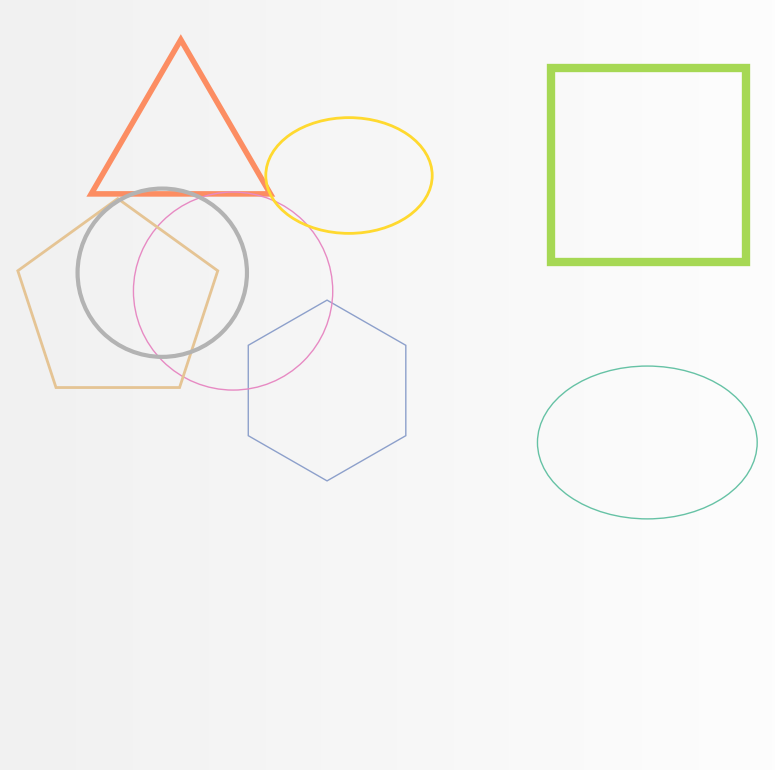[{"shape": "oval", "thickness": 0.5, "radius": 0.71, "center": [0.835, 0.425]}, {"shape": "triangle", "thickness": 2, "radius": 0.67, "center": [0.233, 0.815]}, {"shape": "hexagon", "thickness": 0.5, "radius": 0.59, "center": [0.422, 0.493]}, {"shape": "circle", "thickness": 0.5, "radius": 0.64, "center": [0.301, 0.622]}, {"shape": "square", "thickness": 3, "radius": 0.63, "center": [0.837, 0.786]}, {"shape": "oval", "thickness": 1, "radius": 0.54, "center": [0.45, 0.772]}, {"shape": "pentagon", "thickness": 1, "radius": 0.68, "center": [0.152, 0.606]}, {"shape": "circle", "thickness": 1.5, "radius": 0.55, "center": [0.209, 0.646]}]